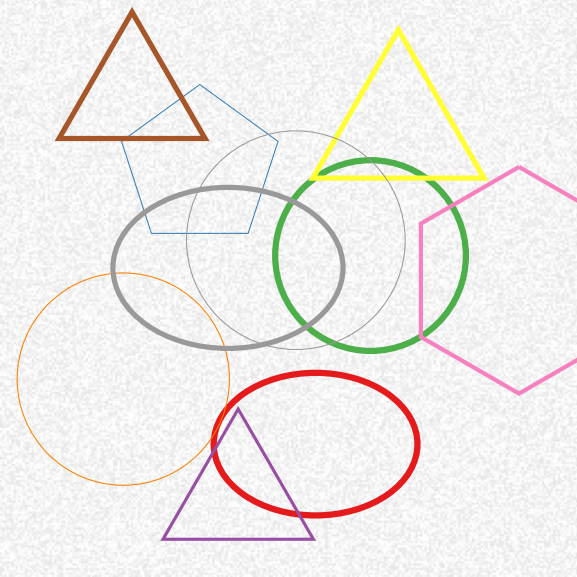[{"shape": "oval", "thickness": 3, "radius": 0.88, "center": [0.546, 0.23]}, {"shape": "pentagon", "thickness": 0.5, "radius": 0.71, "center": [0.346, 0.71]}, {"shape": "circle", "thickness": 3, "radius": 0.83, "center": [0.642, 0.557]}, {"shape": "triangle", "thickness": 1.5, "radius": 0.75, "center": [0.412, 0.141]}, {"shape": "circle", "thickness": 0.5, "radius": 0.92, "center": [0.213, 0.343]}, {"shape": "triangle", "thickness": 2.5, "radius": 0.86, "center": [0.69, 0.776]}, {"shape": "triangle", "thickness": 2.5, "radius": 0.73, "center": [0.229, 0.832]}, {"shape": "hexagon", "thickness": 2, "radius": 0.98, "center": [0.899, 0.514]}, {"shape": "oval", "thickness": 2.5, "radius": 1.0, "center": [0.395, 0.535]}, {"shape": "circle", "thickness": 0.5, "radius": 0.95, "center": [0.512, 0.583]}]